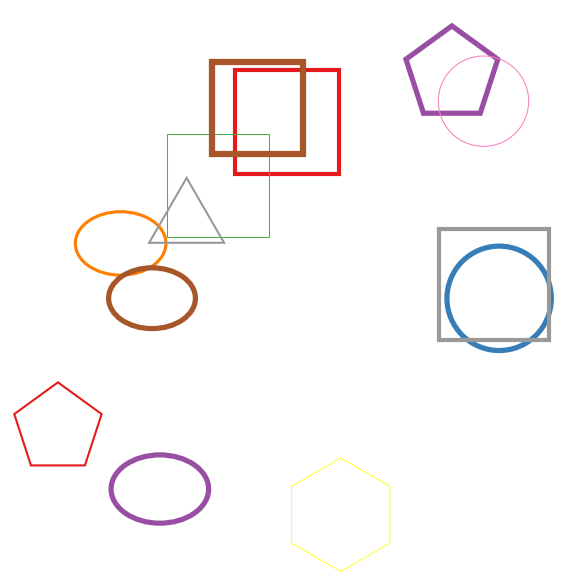[{"shape": "square", "thickness": 2, "radius": 0.45, "center": [0.497, 0.788]}, {"shape": "pentagon", "thickness": 1, "radius": 0.4, "center": [0.1, 0.258]}, {"shape": "circle", "thickness": 2.5, "radius": 0.45, "center": [0.864, 0.483]}, {"shape": "square", "thickness": 0.5, "radius": 0.44, "center": [0.377, 0.678]}, {"shape": "oval", "thickness": 2.5, "radius": 0.42, "center": [0.277, 0.152]}, {"shape": "pentagon", "thickness": 2.5, "radius": 0.42, "center": [0.782, 0.871]}, {"shape": "oval", "thickness": 1.5, "radius": 0.39, "center": [0.209, 0.578]}, {"shape": "hexagon", "thickness": 0.5, "radius": 0.49, "center": [0.59, 0.108]}, {"shape": "square", "thickness": 3, "radius": 0.4, "center": [0.446, 0.812]}, {"shape": "oval", "thickness": 2.5, "radius": 0.38, "center": [0.263, 0.483]}, {"shape": "circle", "thickness": 0.5, "radius": 0.39, "center": [0.837, 0.824]}, {"shape": "square", "thickness": 2, "radius": 0.48, "center": [0.856, 0.507]}, {"shape": "triangle", "thickness": 1, "radius": 0.37, "center": [0.323, 0.616]}]